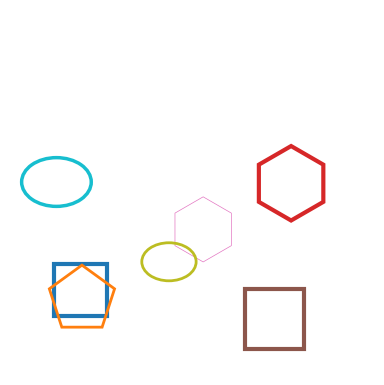[{"shape": "square", "thickness": 3, "radius": 0.34, "center": [0.209, 0.247]}, {"shape": "pentagon", "thickness": 2, "radius": 0.45, "center": [0.213, 0.222]}, {"shape": "hexagon", "thickness": 3, "radius": 0.48, "center": [0.756, 0.524]}, {"shape": "square", "thickness": 3, "radius": 0.39, "center": [0.713, 0.172]}, {"shape": "hexagon", "thickness": 0.5, "radius": 0.42, "center": [0.528, 0.404]}, {"shape": "oval", "thickness": 2, "radius": 0.35, "center": [0.439, 0.32]}, {"shape": "oval", "thickness": 2.5, "radius": 0.45, "center": [0.147, 0.527]}]